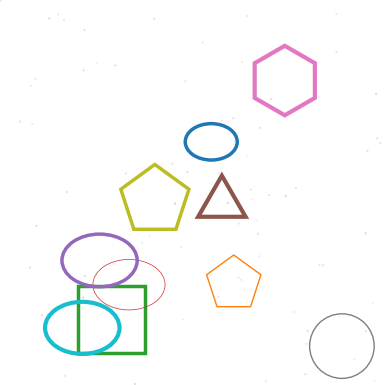[{"shape": "oval", "thickness": 2.5, "radius": 0.34, "center": [0.549, 0.632]}, {"shape": "pentagon", "thickness": 1, "radius": 0.37, "center": [0.607, 0.263]}, {"shape": "square", "thickness": 2.5, "radius": 0.43, "center": [0.29, 0.17]}, {"shape": "oval", "thickness": 0.5, "radius": 0.47, "center": [0.335, 0.261]}, {"shape": "oval", "thickness": 2.5, "radius": 0.49, "center": [0.259, 0.324]}, {"shape": "triangle", "thickness": 3, "radius": 0.36, "center": [0.576, 0.473]}, {"shape": "hexagon", "thickness": 3, "radius": 0.45, "center": [0.74, 0.791]}, {"shape": "circle", "thickness": 1, "radius": 0.42, "center": [0.888, 0.101]}, {"shape": "pentagon", "thickness": 2.5, "radius": 0.47, "center": [0.402, 0.48]}, {"shape": "oval", "thickness": 3, "radius": 0.48, "center": [0.214, 0.148]}]